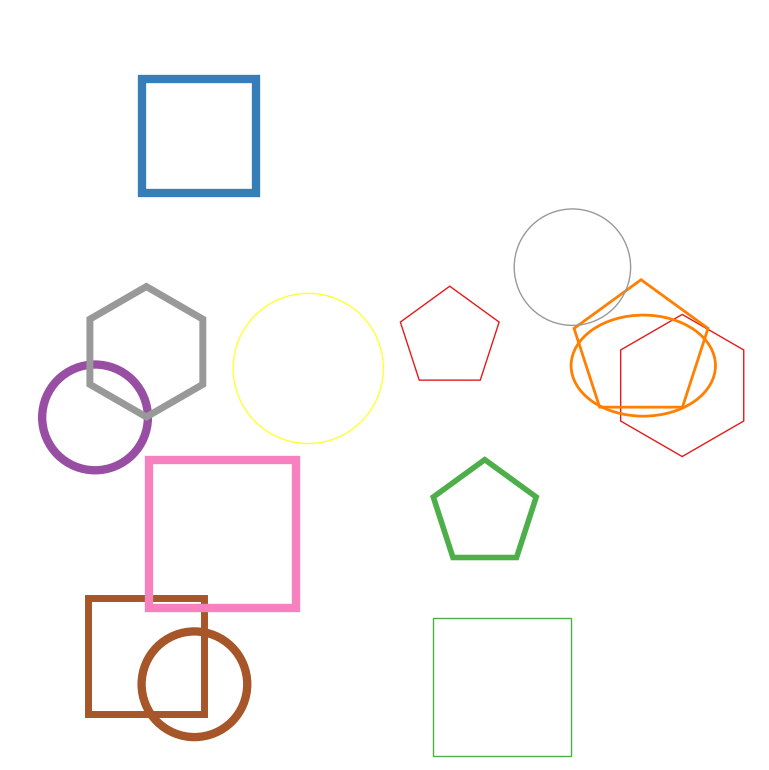[{"shape": "hexagon", "thickness": 0.5, "radius": 0.46, "center": [0.886, 0.499]}, {"shape": "pentagon", "thickness": 0.5, "radius": 0.34, "center": [0.584, 0.561]}, {"shape": "square", "thickness": 3, "radius": 0.37, "center": [0.259, 0.824]}, {"shape": "pentagon", "thickness": 2, "radius": 0.35, "center": [0.63, 0.333]}, {"shape": "square", "thickness": 0.5, "radius": 0.45, "center": [0.652, 0.108]}, {"shape": "circle", "thickness": 3, "radius": 0.34, "center": [0.123, 0.458]}, {"shape": "pentagon", "thickness": 1, "radius": 0.46, "center": [0.833, 0.545]}, {"shape": "oval", "thickness": 1, "radius": 0.47, "center": [0.835, 0.525]}, {"shape": "circle", "thickness": 0.5, "radius": 0.49, "center": [0.4, 0.522]}, {"shape": "square", "thickness": 2.5, "radius": 0.38, "center": [0.189, 0.148]}, {"shape": "circle", "thickness": 3, "radius": 0.34, "center": [0.253, 0.111]}, {"shape": "square", "thickness": 3, "radius": 0.48, "center": [0.289, 0.306]}, {"shape": "hexagon", "thickness": 2.5, "radius": 0.42, "center": [0.19, 0.543]}, {"shape": "circle", "thickness": 0.5, "radius": 0.38, "center": [0.743, 0.653]}]